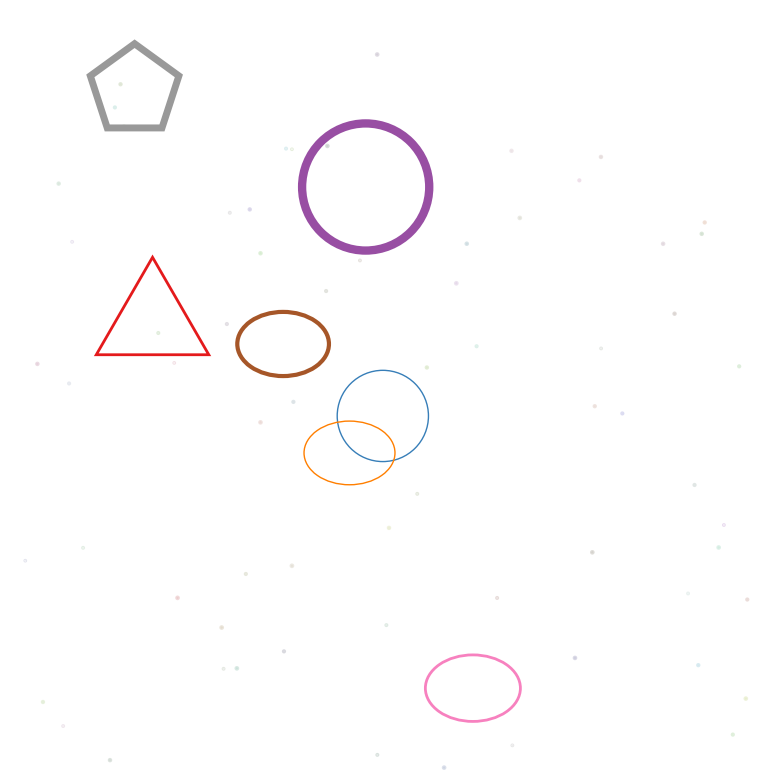[{"shape": "triangle", "thickness": 1, "radius": 0.42, "center": [0.198, 0.581]}, {"shape": "circle", "thickness": 0.5, "radius": 0.3, "center": [0.497, 0.46]}, {"shape": "circle", "thickness": 3, "radius": 0.41, "center": [0.475, 0.757]}, {"shape": "oval", "thickness": 0.5, "radius": 0.3, "center": [0.454, 0.412]}, {"shape": "oval", "thickness": 1.5, "radius": 0.3, "center": [0.368, 0.553]}, {"shape": "oval", "thickness": 1, "radius": 0.31, "center": [0.614, 0.106]}, {"shape": "pentagon", "thickness": 2.5, "radius": 0.3, "center": [0.175, 0.883]}]